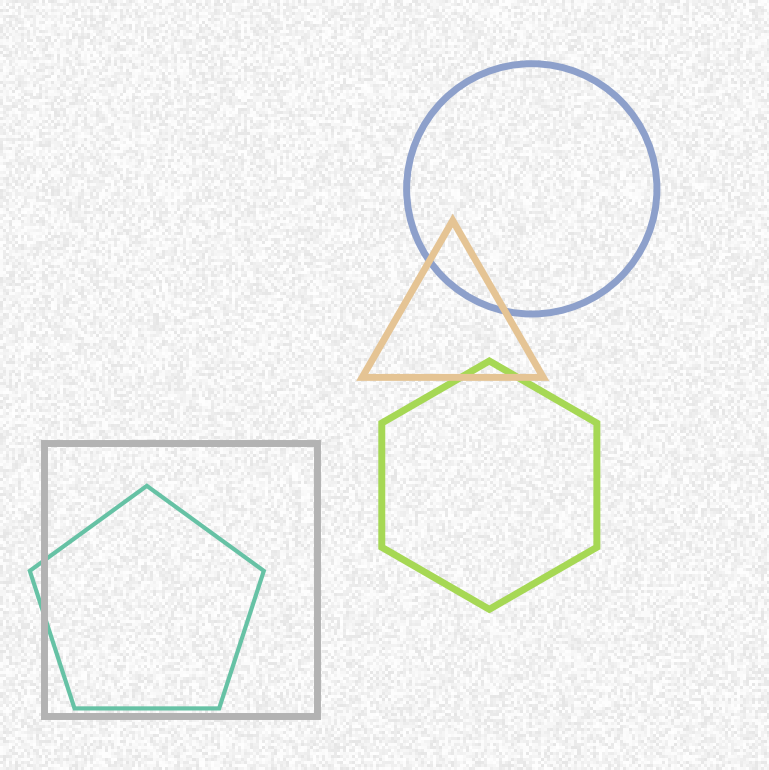[{"shape": "pentagon", "thickness": 1.5, "radius": 0.8, "center": [0.191, 0.209]}, {"shape": "circle", "thickness": 2.5, "radius": 0.81, "center": [0.691, 0.755]}, {"shape": "hexagon", "thickness": 2.5, "radius": 0.81, "center": [0.635, 0.37]}, {"shape": "triangle", "thickness": 2.5, "radius": 0.68, "center": [0.588, 0.578]}, {"shape": "square", "thickness": 2.5, "radius": 0.89, "center": [0.234, 0.247]}]